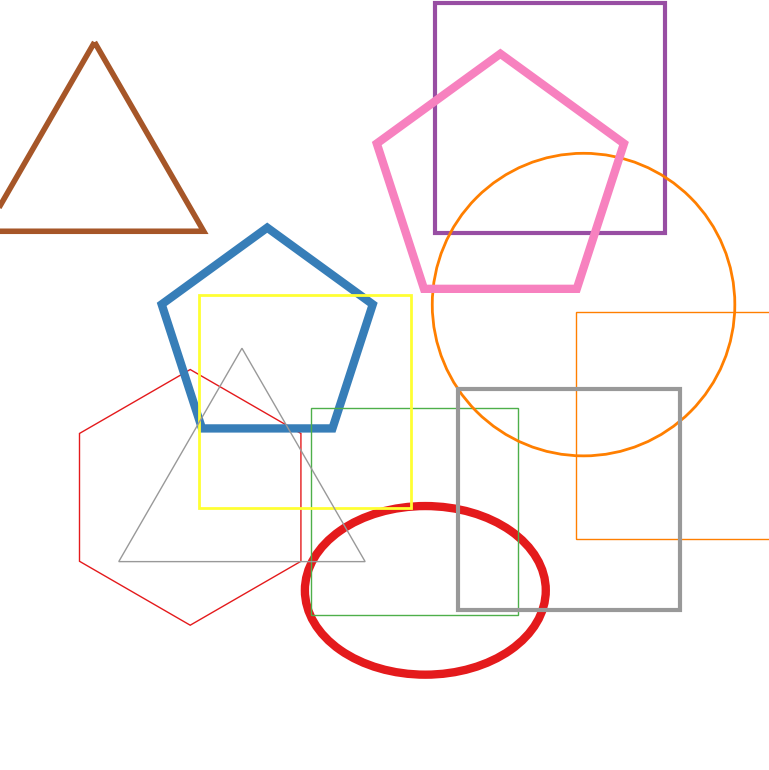[{"shape": "oval", "thickness": 3, "radius": 0.78, "center": [0.552, 0.233]}, {"shape": "hexagon", "thickness": 0.5, "radius": 0.83, "center": [0.247, 0.354]}, {"shape": "pentagon", "thickness": 3, "radius": 0.72, "center": [0.347, 0.56]}, {"shape": "square", "thickness": 0.5, "radius": 0.67, "center": [0.538, 0.336]}, {"shape": "square", "thickness": 1.5, "radius": 0.75, "center": [0.714, 0.847]}, {"shape": "square", "thickness": 0.5, "radius": 0.74, "center": [0.895, 0.447]}, {"shape": "circle", "thickness": 1, "radius": 0.98, "center": [0.758, 0.604]}, {"shape": "square", "thickness": 1, "radius": 0.69, "center": [0.396, 0.478]}, {"shape": "triangle", "thickness": 2, "radius": 0.82, "center": [0.123, 0.782]}, {"shape": "pentagon", "thickness": 3, "radius": 0.84, "center": [0.65, 0.761]}, {"shape": "square", "thickness": 1.5, "radius": 0.72, "center": [0.739, 0.351]}, {"shape": "triangle", "thickness": 0.5, "radius": 0.92, "center": [0.314, 0.363]}]